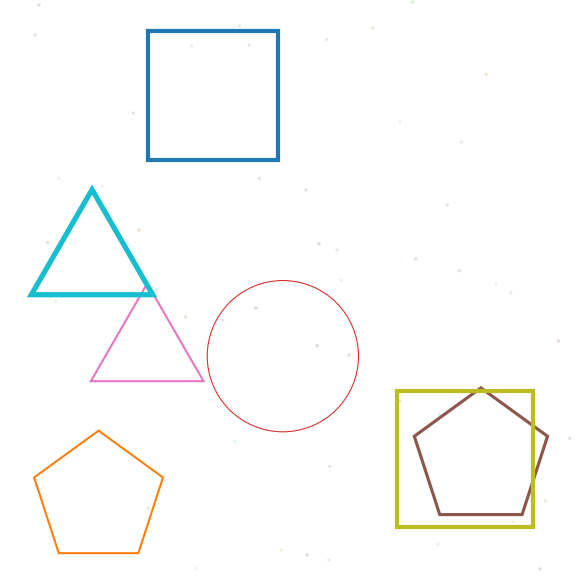[{"shape": "square", "thickness": 2, "radius": 0.56, "center": [0.369, 0.834]}, {"shape": "pentagon", "thickness": 1, "radius": 0.59, "center": [0.171, 0.136]}, {"shape": "circle", "thickness": 0.5, "radius": 0.65, "center": [0.49, 0.382]}, {"shape": "pentagon", "thickness": 1.5, "radius": 0.61, "center": [0.833, 0.206]}, {"shape": "triangle", "thickness": 1, "radius": 0.56, "center": [0.255, 0.395]}, {"shape": "square", "thickness": 2, "radius": 0.59, "center": [0.806, 0.204]}, {"shape": "triangle", "thickness": 2.5, "radius": 0.61, "center": [0.159, 0.549]}]